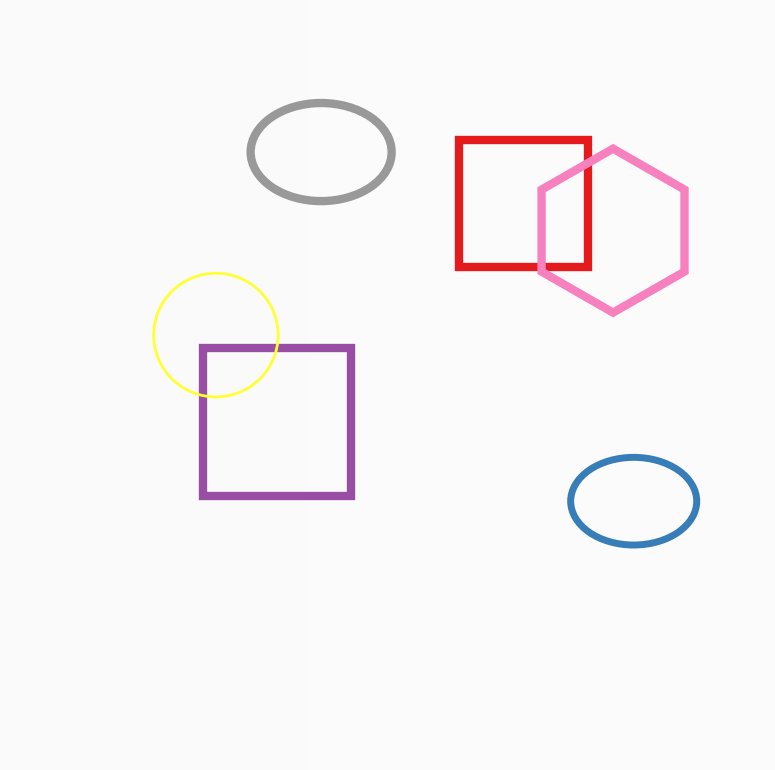[{"shape": "square", "thickness": 3, "radius": 0.41, "center": [0.675, 0.736]}, {"shape": "oval", "thickness": 2.5, "radius": 0.41, "center": [0.818, 0.349]}, {"shape": "square", "thickness": 3, "radius": 0.48, "center": [0.357, 0.452]}, {"shape": "circle", "thickness": 1, "radius": 0.4, "center": [0.279, 0.565]}, {"shape": "hexagon", "thickness": 3, "radius": 0.53, "center": [0.791, 0.7]}, {"shape": "oval", "thickness": 3, "radius": 0.45, "center": [0.414, 0.803]}]